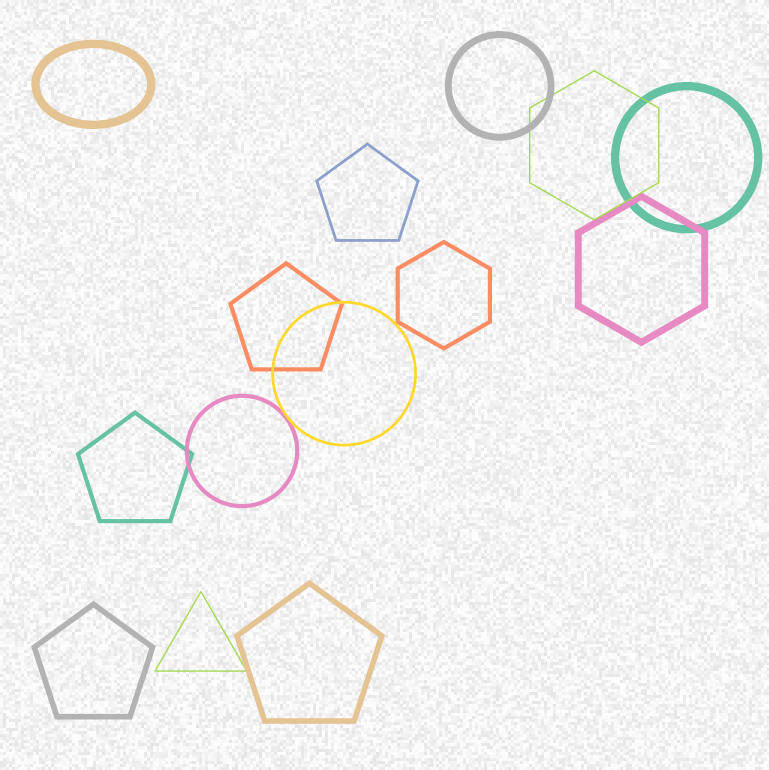[{"shape": "pentagon", "thickness": 1.5, "radius": 0.39, "center": [0.175, 0.386]}, {"shape": "circle", "thickness": 3, "radius": 0.46, "center": [0.892, 0.795]}, {"shape": "pentagon", "thickness": 1.5, "radius": 0.38, "center": [0.372, 0.582]}, {"shape": "hexagon", "thickness": 1.5, "radius": 0.35, "center": [0.576, 0.617]}, {"shape": "pentagon", "thickness": 1, "radius": 0.35, "center": [0.477, 0.744]}, {"shape": "circle", "thickness": 1.5, "radius": 0.36, "center": [0.314, 0.414]}, {"shape": "hexagon", "thickness": 2.5, "radius": 0.47, "center": [0.833, 0.65]}, {"shape": "hexagon", "thickness": 0.5, "radius": 0.48, "center": [0.772, 0.811]}, {"shape": "triangle", "thickness": 0.5, "radius": 0.34, "center": [0.261, 0.163]}, {"shape": "circle", "thickness": 1, "radius": 0.46, "center": [0.447, 0.515]}, {"shape": "oval", "thickness": 3, "radius": 0.38, "center": [0.121, 0.89]}, {"shape": "pentagon", "thickness": 2, "radius": 0.49, "center": [0.402, 0.144]}, {"shape": "circle", "thickness": 2.5, "radius": 0.33, "center": [0.649, 0.888]}, {"shape": "pentagon", "thickness": 2, "radius": 0.4, "center": [0.121, 0.134]}]